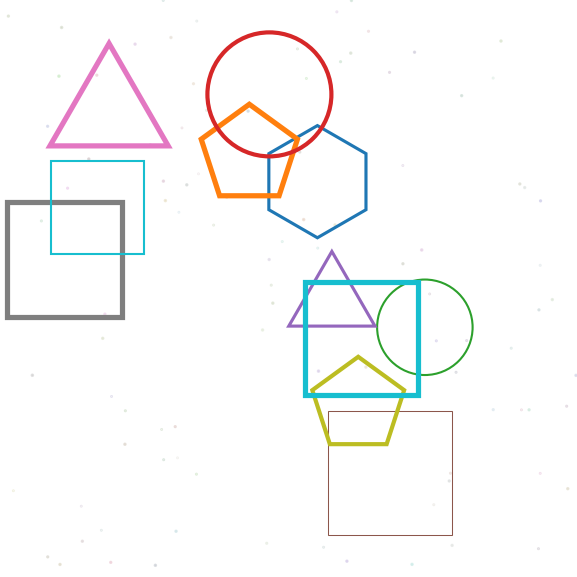[{"shape": "hexagon", "thickness": 1.5, "radius": 0.49, "center": [0.55, 0.685]}, {"shape": "pentagon", "thickness": 2.5, "radius": 0.44, "center": [0.432, 0.731]}, {"shape": "circle", "thickness": 1, "radius": 0.41, "center": [0.736, 0.432]}, {"shape": "circle", "thickness": 2, "radius": 0.54, "center": [0.467, 0.836]}, {"shape": "triangle", "thickness": 1.5, "radius": 0.43, "center": [0.575, 0.478]}, {"shape": "square", "thickness": 0.5, "radius": 0.54, "center": [0.675, 0.181]}, {"shape": "triangle", "thickness": 2.5, "radius": 0.59, "center": [0.189, 0.806]}, {"shape": "square", "thickness": 2.5, "radius": 0.5, "center": [0.111, 0.55]}, {"shape": "pentagon", "thickness": 2, "radius": 0.42, "center": [0.62, 0.298]}, {"shape": "square", "thickness": 1, "radius": 0.4, "center": [0.169, 0.639]}, {"shape": "square", "thickness": 2.5, "radius": 0.49, "center": [0.626, 0.413]}]